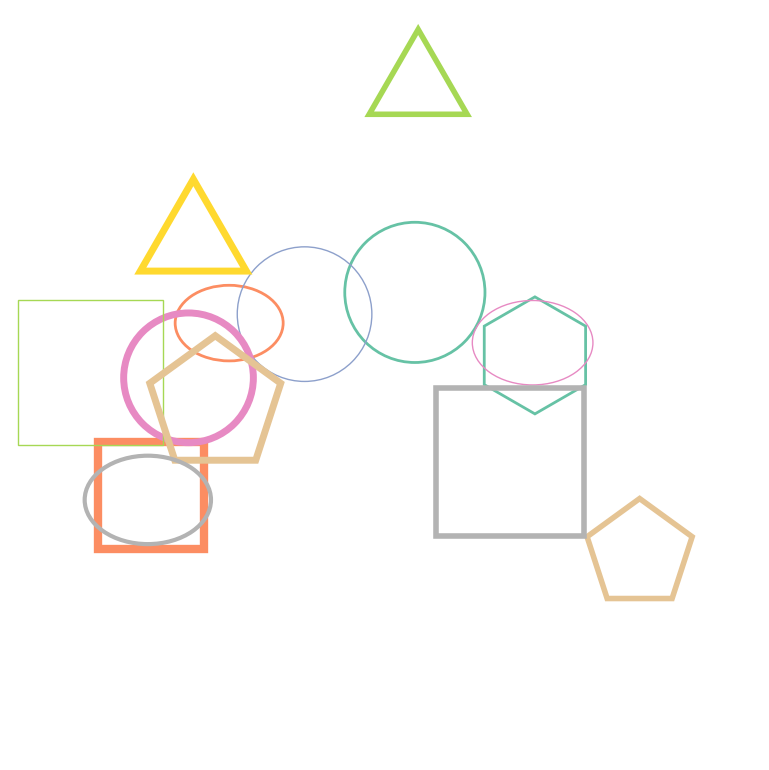[{"shape": "hexagon", "thickness": 1, "radius": 0.38, "center": [0.695, 0.538]}, {"shape": "circle", "thickness": 1, "radius": 0.46, "center": [0.539, 0.62]}, {"shape": "square", "thickness": 3, "radius": 0.35, "center": [0.196, 0.356]}, {"shape": "oval", "thickness": 1, "radius": 0.35, "center": [0.298, 0.58]}, {"shape": "circle", "thickness": 0.5, "radius": 0.44, "center": [0.396, 0.592]}, {"shape": "circle", "thickness": 2.5, "radius": 0.42, "center": [0.245, 0.509]}, {"shape": "oval", "thickness": 0.5, "radius": 0.39, "center": [0.692, 0.555]}, {"shape": "triangle", "thickness": 2, "radius": 0.37, "center": [0.543, 0.888]}, {"shape": "square", "thickness": 0.5, "radius": 0.47, "center": [0.117, 0.516]}, {"shape": "triangle", "thickness": 2.5, "radius": 0.4, "center": [0.251, 0.688]}, {"shape": "pentagon", "thickness": 2, "radius": 0.36, "center": [0.831, 0.281]}, {"shape": "pentagon", "thickness": 2.5, "radius": 0.45, "center": [0.28, 0.475]}, {"shape": "oval", "thickness": 1.5, "radius": 0.41, "center": [0.192, 0.351]}, {"shape": "square", "thickness": 2, "radius": 0.48, "center": [0.663, 0.4]}]